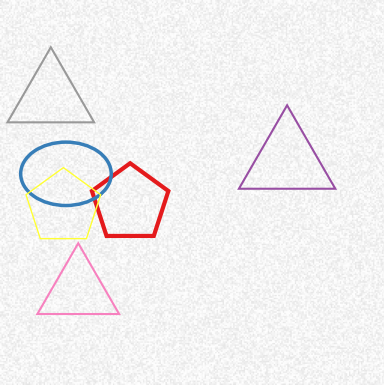[{"shape": "pentagon", "thickness": 3, "radius": 0.52, "center": [0.338, 0.472]}, {"shape": "oval", "thickness": 2.5, "radius": 0.59, "center": [0.171, 0.549]}, {"shape": "triangle", "thickness": 1.5, "radius": 0.72, "center": [0.746, 0.582]}, {"shape": "pentagon", "thickness": 1, "radius": 0.51, "center": [0.165, 0.463]}, {"shape": "triangle", "thickness": 1.5, "radius": 0.61, "center": [0.203, 0.246]}, {"shape": "triangle", "thickness": 1.5, "radius": 0.65, "center": [0.132, 0.747]}]